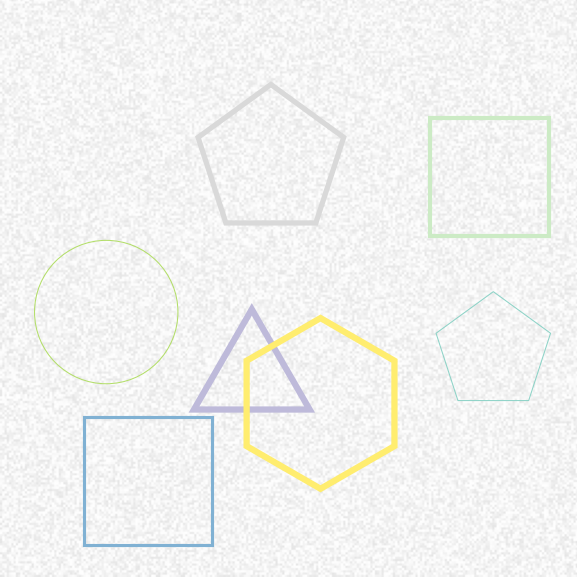[{"shape": "pentagon", "thickness": 0.5, "radius": 0.52, "center": [0.854, 0.39]}, {"shape": "triangle", "thickness": 3, "radius": 0.58, "center": [0.436, 0.348]}, {"shape": "square", "thickness": 1.5, "radius": 0.56, "center": [0.257, 0.166]}, {"shape": "circle", "thickness": 0.5, "radius": 0.62, "center": [0.184, 0.459]}, {"shape": "pentagon", "thickness": 2.5, "radius": 0.66, "center": [0.469, 0.72]}, {"shape": "square", "thickness": 2, "radius": 0.51, "center": [0.848, 0.693]}, {"shape": "hexagon", "thickness": 3, "radius": 0.74, "center": [0.555, 0.301]}]